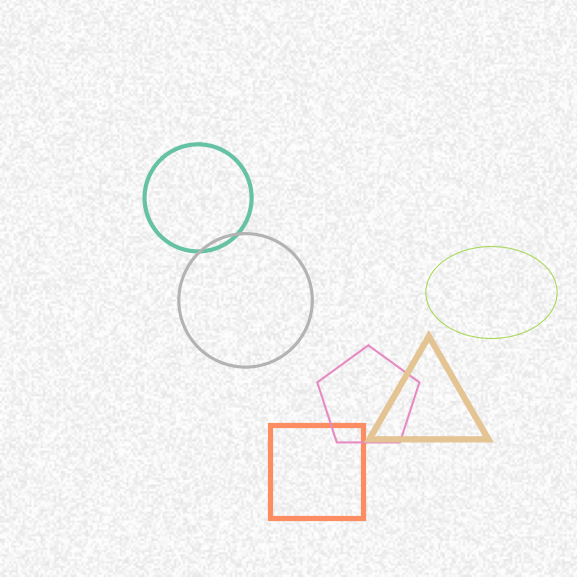[{"shape": "circle", "thickness": 2, "radius": 0.46, "center": [0.343, 0.657]}, {"shape": "square", "thickness": 2.5, "radius": 0.4, "center": [0.548, 0.183]}, {"shape": "pentagon", "thickness": 1, "radius": 0.46, "center": [0.638, 0.308]}, {"shape": "oval", "thickness": 0.5, "radius": 0.57, "center": [0.851, 0.493]}, {"shape": "triangle", "thickness": 3, "radius": 0.59, "center": [0.743, 0.298]}, {"shape": "circle", "thickness": 1.5, "radius": 0.58, "center": [0.425, 0.479]}]